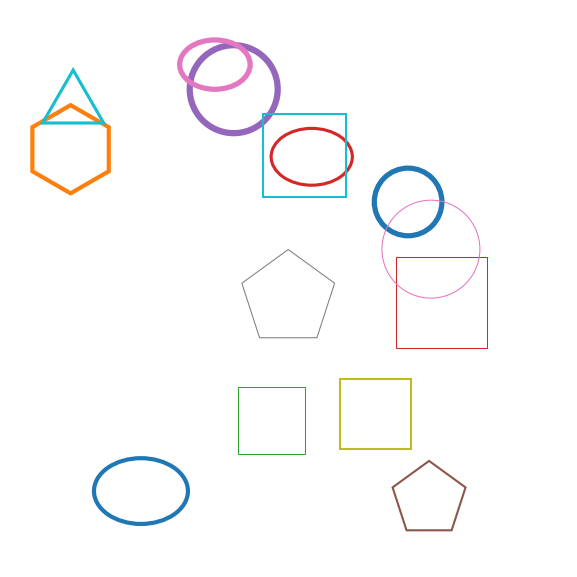[{"shape": "circle", "thickness": 2.5, "radius": 0.29, "center": [0.707, 0.649]}, {"shape": "oval", "thickness": 2, "radius": 0.41, "center": [0.244, 0.149]}, {"shape": "hexagon", "thickness": 2, "radius": 0.38, "center": [0.122, 0.741]}, {"shape": "square", "thickness": 0.5, "radius": 0.29, "center": [0.471, 0.272]}, {"shape": "square", "thickness": 0.5, "radius": 0.39, "center": [0.764, 0.475]}, {"shape": "oval", "thickness": 1.5, "radius": 0.35, "center": [0.54, 0.728]}, {"shape": "circle", "thickness": 3, "radius": 0.38, "center": [0.405, 0.845]}, {"shape": "pentagon", "thickness": 1, "radius": 0.33, "center": [0.743, 0.135]}, {"shape": "oval", "thickness": 2.5, "radius": 0.31, "center": [0.372, 0.887]}, {"shape": "circle", "thickness": 0.5, "radius": 0.42, "center": [0.746, 0.568]}, {"shape": "pentagon", "thickness": 0.5, "radius": 0.42, "center": [0.499, 0.483]}, {"shape": "square", "thickness": 1, "radius": 0.3, "center": [0.65, 0.282]}, {"shape": "triangle", "thickness": 1.5, "radius": 0.31, "center": [0.127, 0.817]}, {"shape": "square", "thickness": 1, "radius": 0.36, "center": [0.527, 0.73]}]